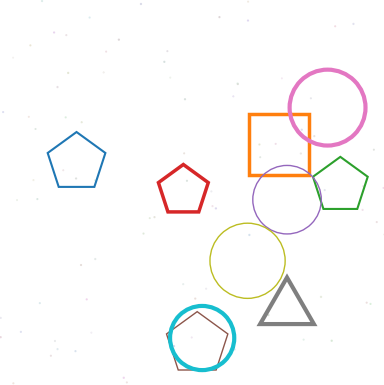[{"shape": "pentagon", "thickness": 1.5, "radius": 0.39, "center": [0.199, 0.578]}, {"shape": "square", "thickness": 2.5, "radius": 0.39, "center": [0.725, 0.624]}, {"shape": "pentagon", "thickness": 1.5, "radius": 0.37, "center": [0.884, 0.518]}, {"shape": "pentagon", "thickness": 2.5, "radius": 0.34, "center": [0.476, 0.505]}, {"shape": "circle", "thickness": 1, "radius": 0.44, "center": [0.746, 0.481]}, {"shape": "pentagon", "thickness": 1, "radius": 0.42, "center": [0.512, 0.107]}, {"shape": "circle", "thickness": 3, "radius": 0.49, "center": [0.851, 0.721]}, {"shape": "triangle", "thickness": 3, "radius": 0.4, "center": [0.745, 0.199]}, {"shape": "circle", "thickness": 1, "radius": 0.49, "center": [0.643, 0.323]}, {"shape": "circle", "thickness": 3, "radius": 0.42, "center": [0.525, 0.122]}]